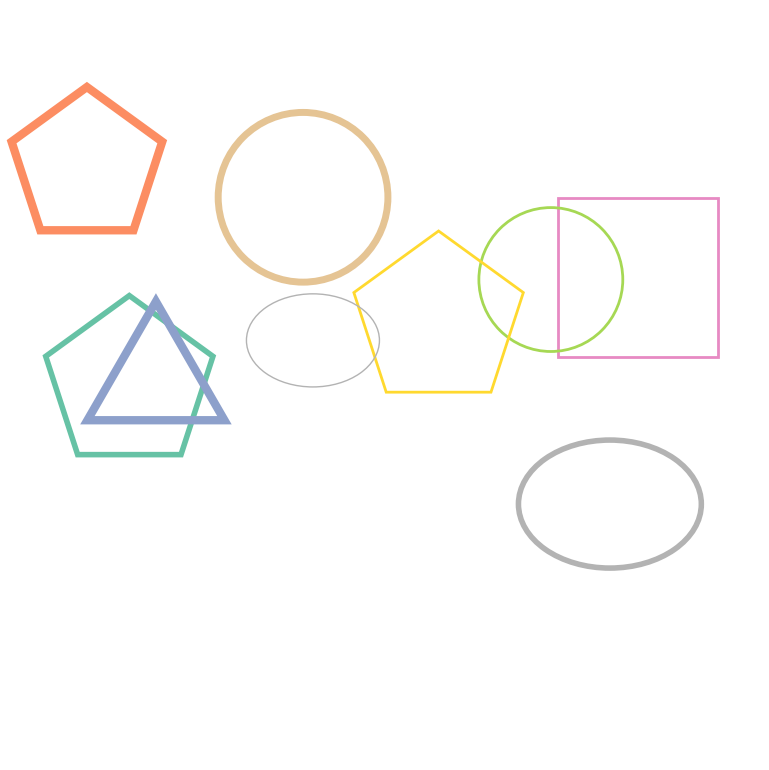[{"shape": "pentagon", "thickness": 2, "radius": 0.57, "center": [0.168, 0.502]}, {"shape": "pentagon", "thickness": 3, "radius": 0.51, "center": [0.113, 0.784]}, {"shape": "triangle", "thickness": 3, "radius": 0.51, "center": [0.203, 0.506]}, {"shape": "square", "thickness": 1, "radius": 0.52, "center": [0.829, 0.639]}, {"shape": "circle", "thickness": 1, "radius": 0.47, "center": [0.715, 0.637]}, {"shape": "pentagon", "thickness": 1, "radius": 0.58, "center": [0.57, 0.584]}, {"shape": "circle", "thickness": 2.5, "radius": 0.55, "center": [0.394, 0.744]}, {"shape": "oval", "thickness": 0.5, "radius": 0.43, "center": [0.406, 0.558]}, {"shape": "oval", "thickness": 2, "radius": 0.59, "center": [0.792, 0.345]}]